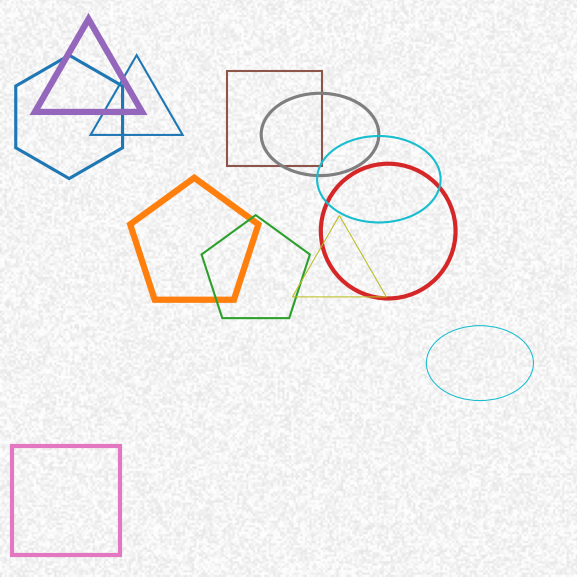[{"shape": "hexagon", "thickness": 1.5, "radius": 0.53, "center": [0.12, 0.797]}, {"shape": "triangle", "thickness": 1, "radius": 0.46, "center": [0.237, 0.812]}, {"shape": "pentagon", "thickness": 3, "radius": 0.58, "center": [0.336, 0.575]}, {"shape": "pentagon", "thickness": 1, "radius": 0.49, "center": [0.443, 0.528]}, {"shape": "circle", "thickness": 2, "radius": 0.58, "center": [0.672, 0.599]}, {"shape": "triangle", "thickness": 3, "radius": 0.54, "center": [0.153, 0.859]}, {"shape": "square", "thickness": 1, "radius": 0.41, "center": [0.476, 0.794]}, {"shape": "square", "thickness": 2, "radius": 0.47, "center": [0.114, 0.132]}, {"shape": "oval", "thickness": 1.5, "radius": 0.51, "center": [0.554, 0.766]}, {"shape": "triangle", "thickness": 0.5, "radius": 0.47, "center": [0.588, 0.532]}, {"shape": "oval", "thickness": 0.5, "radius": 0.46, "center": [0.831, 0.37]}, {"shape": "oval", "thickness": 1, "radius": 0.53, "center": [0.656, 0.689]}]